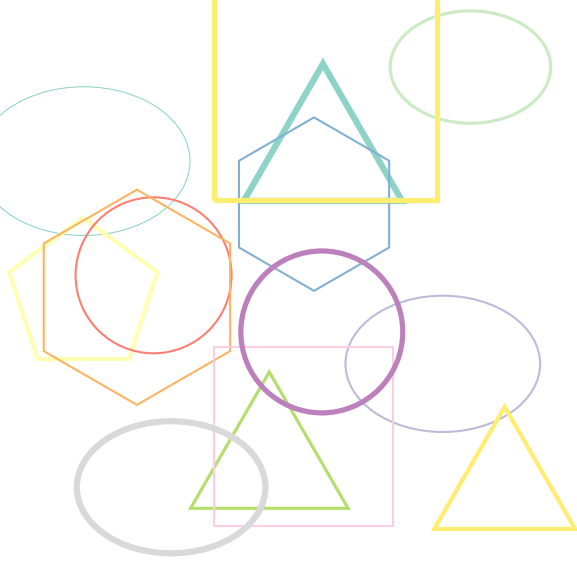[{"shape": "triangle", "thickness": 3, "radius": 0.79, "center": [0.559, 0.73]}, {"shape": "oval", "thickness": 0.5, "radius": 0.92, "center": [0.145, 0.72]}, {"shape": "pentagon", "thickness": 2, "radius": 0.67, "center": [0.144, 0.487]}, {"shape": "oval", "thickness": 1, "radius": 0.84, "center": [0.767, 0.369]}, {"shape": "circle", "thickness": 1, "radius": 0.68, "center": [0.266, 0.522]}, {"shape": "hexagon", "thickness": 1, "radius": 0.75, "center": [0.544, 0.646]}, {"shape": "hexagon", "thickness": 1, "radius": 0.93, "center": [0.237, 0.484]}, {"shape": "triangle", "thickness": 1.5, "radius": 0.79, "center": [0.466, 0.198]}, {"shape": "square", "thickness": 1, "radius": 0.77, "center": [0.525, 0.244]}, {"shape": "oval", "thickness": 3, "radius": 0.82, "center": [0.296, 0.155]}, {"shape": "circle", "thickness": 2.5, "radius": 0.7, "center": [0.557, 0.424]}, {"shape": "oval", "thickness": 1.5, "radius": 0.69, "center": [0.815, 0.883]}, {"shape": "triangle", "thickness": 2, "radius": 0.7, "center": [0.874, 0.154]}, {"shape": "square", "thickness": 2.5, "radius": 0.96, "center": [0.564, 0.846]}]